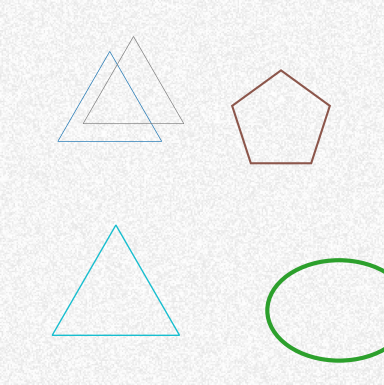[{"shape": "triangle", "thickness": 0.5, "radius": 0.78, "center": [0.285, 0.711]}, {"shape": "oval", "thickness": 3, "radius": 0.93, "center": [0.881, 0.194]}, {"shape": "pentagon", "thickness": 1.5, "radius": 0.67, "center": [0.73, 0.684]}, {"shape": "triangle", "thickness": 0.5, "radius": 0.76, "center": [0.347, 0.754]}, {"shape": "triangle", "thickness": 1, "radius": 0.95, "center": [0.301, 0.225]}]